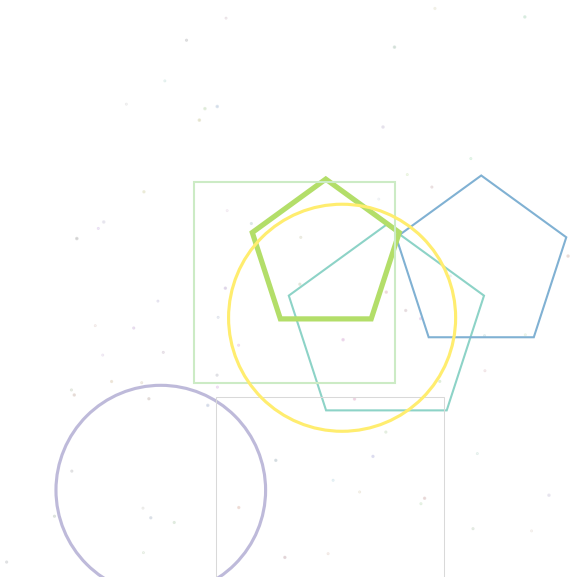[{"shape": "pentagon", "thickness": 1, "radius": 0.89, "center": [0.669, 0.432]}, {"shape": "circle", "thickness": 1.5, "radius": 0.91, "center": [0.278, 0.15]}, {"shape": "pentagon", "thickness": 1, "radius": 0.77, "center": [0.833, 0.54]}, {"shape": "pentagon", "thickness": 2.5, "radius": 0.67, "center": [0.564, 0.555]}, {"shape": "square", "thickness": 0.5, "radius": 0.99, "center": [0.571, 0.115]}, {"shape": "square", "thickness": 1, "radius": 0.87, "center": [0.51, 0.51]}, {"shape": "circle", "thickness": 1.5, "radius": 0.98, "center": [0.592, 0.449]}]